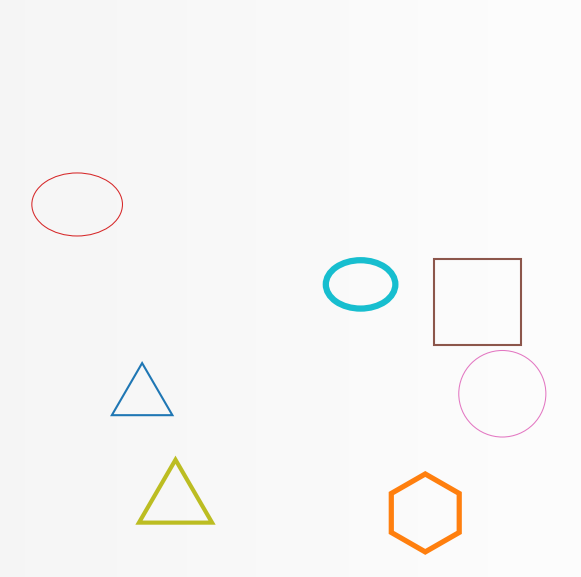[{"shape": "triangle", "thickness": 1, "radius": 0.3, "center": [0.245, 0.31]}, {"shape": "hexagon", "thickness": 2.5, "radius": 0.34, "center": [0.732, 0.111]}, {"shape": "oval", "thickness": 0.5, "radius": 0.39, "center": [0.133, 0.645]}, {"shape": "square", "thickness": 1, "radius": 0.37, "center": [0.821, 0.476]}, {"shape": "circle", "thickness": 0.5, "radius": 0.37, "center": [0.864, 0.317]}, {"shape": "triangle", "thickness": 2, "radius": 0.36, "center": [0.302, 0.13]}, {"shape": "oval", "thickness": 3, "radius": 0.3, "center": [0.62, 0.507]}]